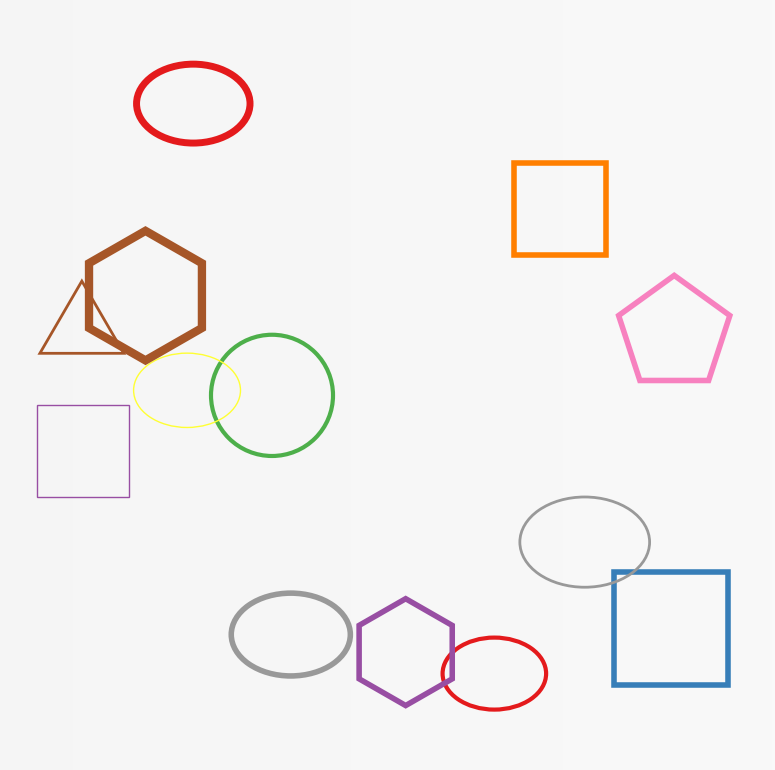[{"shape": "oval", "thickness": 1.5, "radius": 0.33, "center": [0.638, 0.125]}, {"shape": "oval", "thickness": 2.5, "radius": 0.37, "center": [0.249, 0.865]}, {"shape": "square", "thickness": 2, "radius": 0.37, "center": [0.865, 0.184]}, {"shape": "circle", "thickness": 1.5, "radius": 0.39, "center": [0.351, 0.487]}, {"shape": "hexagon", "thickness": 2, "radius": 0.35, "center": [0.523, 0.153]}, {"shape": "square", "thickness": 0.5, "radius": 0.3, "center": [0.107, 0.414]}, {"shape": "square", "thickness": 2, "radius": 0.3, "center": [0.723, 0.728]}, {"shape": "oval", "thickness": 0.5, "radius": 0.34, "center": [0.241, 0.493]}, {"shape": "triangle", "thickness": 1, "radius": 0.31, "center": [0.106, 0.572]}, {"shape": "hexagon", "thickness": 3, "radius": 0.42, "center": [0.188, 0.616]}, {"shape": "pentagon", "thickness": 2, "radius": 0.38, "center": [0.87, 0.567]}, {"shape": "oval", "thickness": 2, "radius": 0.38, "center": [0.375, 0.176]}, {"shape": "oval", "thickness": 1, "radius": 0.42, "center": [0.754, 0.296]}]